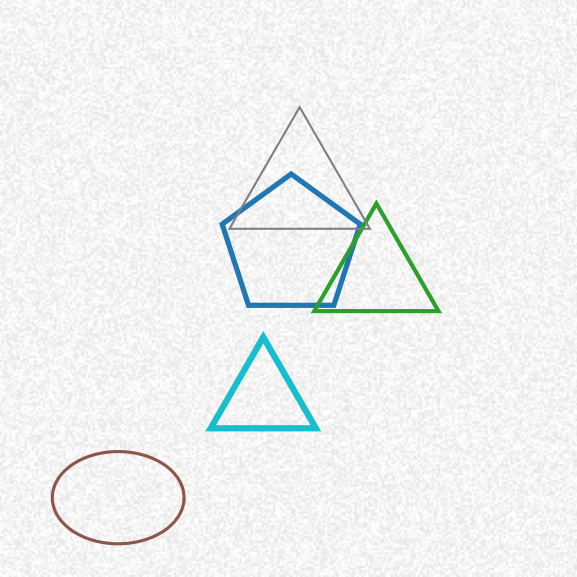[{"shape": "pentagon", "thickness": 2.5, "radius": 0.63, "center": [0.504, 0.572]}, {"shape": "triangle", "thickness": 2, "radius": 0.62, "center": [0.652, 0.523]}, {"shape": "oval", "thickness": 1.5, "radius": 0.57, "center": [0.205, 0.137]}, {"shape": "triangle", "thickness": 1, "radius": 0.7, "center": [0.519, 0.673]}, {"shape": "triangle", "thickness": 3, "radius": 0.53, "center": [0.456, 0.31]}]